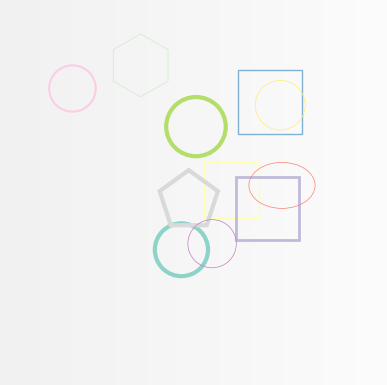[{"shape": "circle", "thickness": 3, "radius": 0.34, "center": [0.468, 0.351]}, {"shape": "square", "thickness": 1, "radius": 0.36, "center": [0.597, 0.507]}, {"shape": "square", "thickness": 2, "radius": 0.41, "center": [0.69, 0.458]}, {"shape": "oval", "thickness": 0.5, "radius": 0.43, "center": [0.728, 0.518]}, {"shape": "square", "thickness": 1, "radius": 0.41, "center": [0.697, 0.736]}, {"shape": "circle", "thickness": 3, "radius": 0.38, "center": [0.506, 0.671]}, {"shape": "circle", "thickness": 1.5, "radius": 0.3, "center": [0.187, 0.77]}, {"shape": "pentagon", "thickness": 3, "radius": 0.39, "center": [0.487, 0.479]}, {"shape": "circle", "thickness": 0.5, "radius": 0.31, "center": [0.547, 0.367]}, {"shape": "hexagon", "thickness": 0.5, "radius": 0.41, "center": [0.363, 0.83]}, {"shape": "circle", "thickness": 0.5, "radius": 0.32, "center": [0.723, 0.727]}]